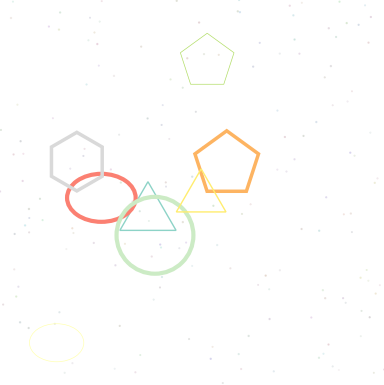[{"shape": "triangle", "thickness": 1, "radius": 0.42, "center": [0.384, 0.444]}, {"shape": "oval", "thickness": 0.5, "radius": 0.35, "center": [0.147, 0.11]}, {"shape": "oval", "thickness": 3, "radius": 0.45, "center": [0.263, 0.486]}, {"shape": "pentagon", "thickness": 2.5, "radius": 0.43, "center": [0.589, 0.573]}, {"shape": "pentagon", "thickness": 0.5, "radius": 0.37, "center": [0.538, 0.84]}, {"shape": "hexagon", "thickness": 2.5, "radius": 0.38, "center": [0.2, 0.58]}, {"shape": "circle", "thickness": 3, "radius": 0.5, "center": [0.403, 0.389]}, {"shape": "triangle", "thickness": 1, "radius": 0.37, "center": [0.522, 0.487]}]